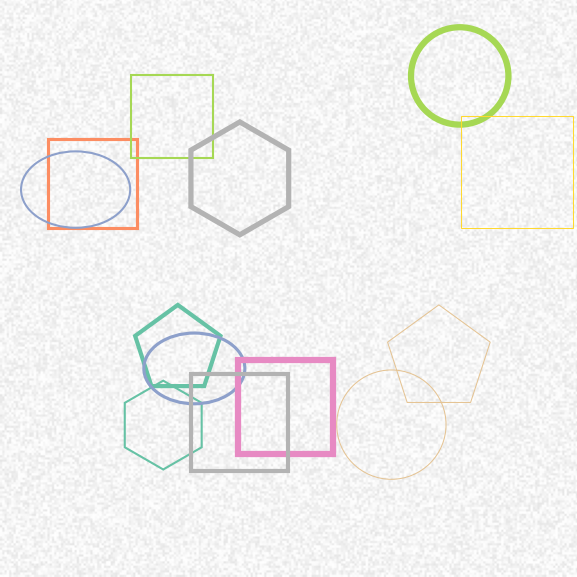[{"shape": "pentagon", "thickness": 2, "radius": 0.39, "center": [0.308, 0.393]}, {"shape": "hexagon", "thickness": 1, "radius": 0.38, "center": [0.283, 0.263]}, {"shape": "square", "thickness": 1.5, "radius": 0.38, "center": [0.16, 0.682]}, {"shape": "oval", "thickness": 1, "radius": 0.47, "center": [0.131, 0.671]}, {"shape": "oval", "thickness": 1.5, "radius": 0.44, "center": [0.337, 0.361]}, {"shape": "square", "thickness": 3, "radius": 0.41, "center": [0.494, 0.294]}, {"shape": "circle", "thickness": 3, "radius": 0.42, "center": [0.796, 0.868]}, {"shape": "square", "thickness": 1, "radius": 0.36, "center": [0.298, 0.797]}, {"shape": "square", "thickness": 0.5, "radius": 0.49, "center": [0.895, 0.702]}, {"shape": "pentagon", "thickness": 0.5, "radius": 0.47, "center": [0.76, 0.378]}, {"shape": "circle", "thickness": 0.5, "radius": 0.47, "center": [0.678, 0.264]}, {"shape": "hexagon", "thickness": 2.5, "radius": 0.49, "center": [0.415, 0.69]}, {"shape": "square", "thickness": 2, "radius": 0.42, "center": [0.415, 0.268]}]